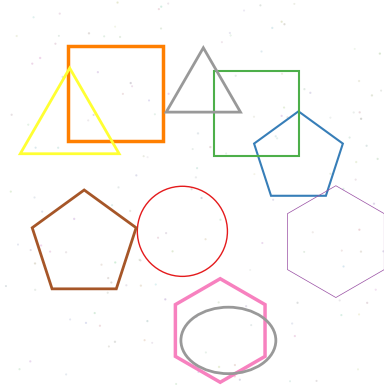[{"shape": "circle", "thickness": 1, "radius": 0.59, "center": [0.474, 0.399]}, {"shape": "pentagon", "thickness": 1.5, "radius": 0.61, "center": [0.775, 0.59]}, {"shape": "square", "thickness": 1.5, "radius": 0.55, "center": [0.666, 0.704]}, {"shape": "hexagon", "thickness": 0.5, "radius": 0.73, "center": [0.872, 0.372]}, {"shape": "square", "thickness": 2.5, "radius": 0.62, "center": [0.301, 0.758]}, {"shape": "triangle", "thickness": 2, "radius": 0.74, "center": [0.181, 0.675]}, {"shape": "pentagon", "thickness": 2, "radius": 0.71, "center": [0.219, 0.365]}, {"shape": "hexagon", "thickness": 2.5, "radius": 0.67, "center": [0.572, 0.142]}, {"shape": "triangle", "thickness": 2, "radius": 0.56, "center": [0.528, 0.764]}, {"shape": "oval", "thickness": 2, "radius": 0.62, "center": [0.593, 0.116]}]